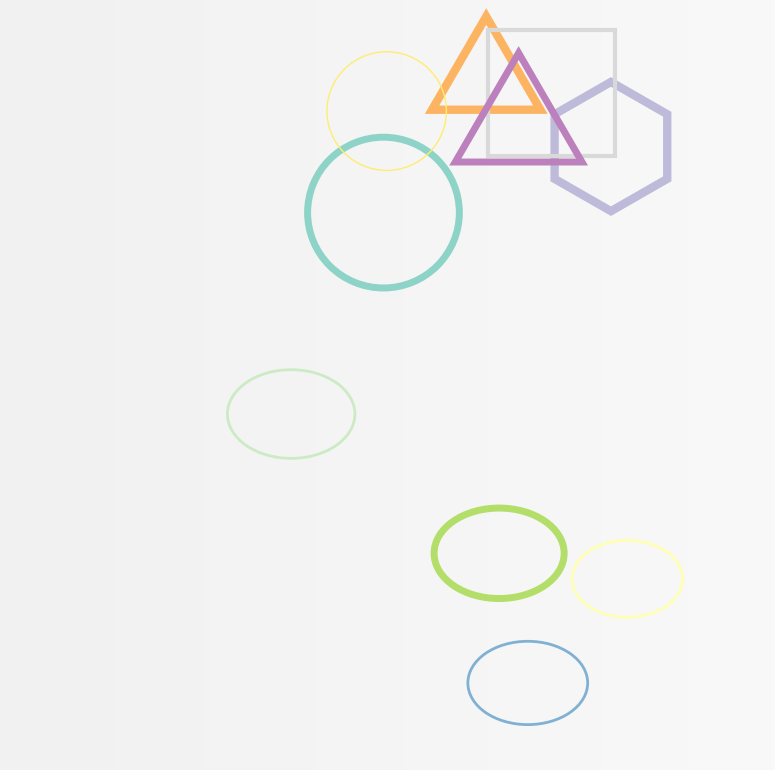[{"shape": "circle", "thickness": 2.5, "radius": 0.49, "center": [0.495, 0.724]}, {"shape": "oval", "thickness": 1, "radius": 0.36, "center": [0.809, 0.248]}, {"shape": "hexagon", "thickness": 3, "radius": 0.42, "center": [0.788, 0.81]}, {"shape": "oval", "thickness": 1, "radius": 0.39, "center": [0.681, 0.113]}, {"shape": "triangle", "thickness": 3, "radius": 0.4, "center": [0.627, 0.898]}, {"shape": "oval", "thickness": 2.5, "radius": 0.42, "center": [0.644, 0.281]}, {"shape": "square", "thickness": 1.5, "radius": 0.41, "center": [0.712, 0.879]}, {"shape": "triangle", "thickness": 2.5, "radius": 0.47, "center": [0.669, 0.837]}, {"shape": "oval", "thickness": 1, "radius": 0.41, "center": [0.376, 0.462]}, {"shape": "circle", "thickness": 0.5, "radius": 0.39, "center": [0.499, 0.856]}]